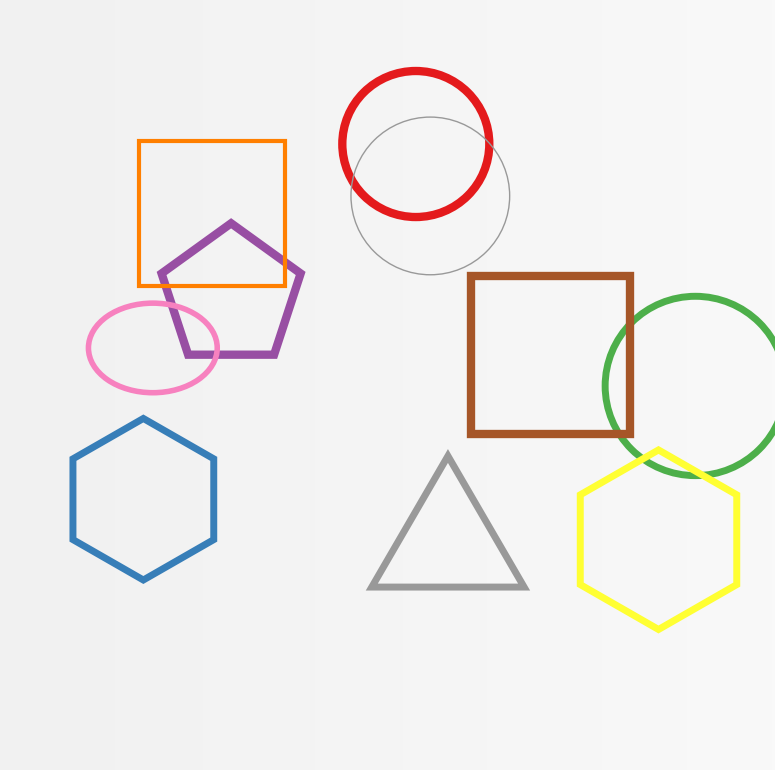[{"shape": "circle", "thickness": 3, "radius": 0.47, "center": [0.537, 0.813]}, {"shape": "hexagon", "thickness": 2.5, "radius": 0.52, "center": [0.185, 0.352]}, {"shape": "circle", "thickness": 2.5, "radius": 0.58, "center": [0.897, 0.499]}, {"shape": "pentagon", "thickness": 3, "radius": 0.47, "center": [0.298, 0.616]}, {"shape": "square", "thickness": 1.5, "radius": 0.47, "center": [0.274, 0.723]}, {"shape": "hexagon", "thickness": 2.5, "radius": 0.58, "center": [0.85, 0.299]}, {"shape": "square", "thickness": 3, "radius": 0.52, "center": [0.71, 0.539]}, {"shape": "oval", "thickness": 2, "radius": 0.42, "center": [0.197, 0.548]}, {"shape": "triangle", "thickness": 2.5, "radius": 0.57, "center": [0.578, 0.294]}, {"shape": "circle", "thickness": 0.5, "radius": 0.51, "center": [0.555, 0.746]}]